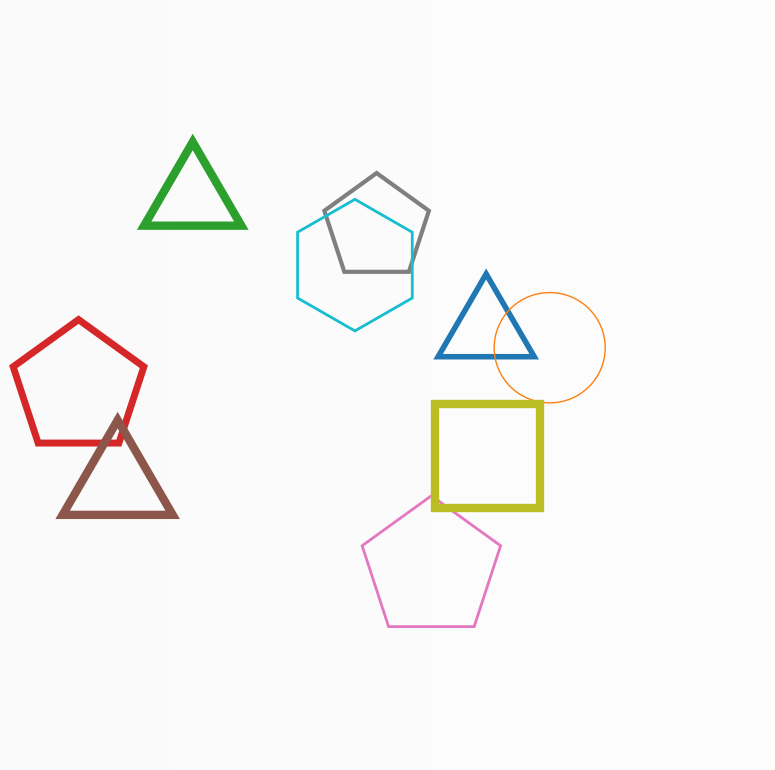[{"shape": "triangle", "thickness": 2, "radius": 0.36, "center": [0.627, 0.573]}, {"shape": "circle", "thickness": 0.5, "radius": 0.36, "center": [0.709, 0.548]}, {"shape": "triangle", "thickness": 3, "radius": 0.36, "center": [0.249, 0.743]}, {"shape": "pentagon", "thickness": 2.5, "radius": 0.44, "center": [0.101, 0.496]}, {"shape": "triangle", "thickness": 3, "radius": 0.41, "center": [0.152, 0.372]}, {"shape": "pentagon", "thickness": 1, "radius": 0.47, "center": [0.557, 0.262]}, {"shape": "pentagon", "thickness": 1.5, "radius": 0.35, "center": [0.486, 0.704]}, {"shape": "square", "thickness": 3, "radius": 0.34, "center": [0.629, 0.408]}, {"shape": "hexagon", "thickness": 1, "radius": 0.43, "center": [0.458, 0.656]}]